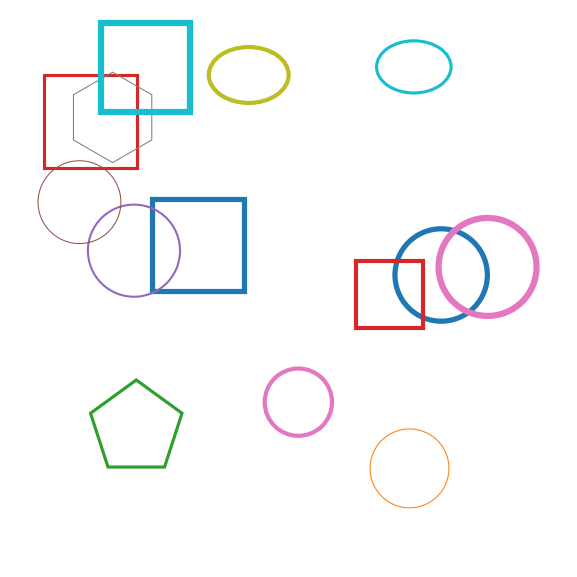[{"shape": "square", "thickness": 2.5, "radius": 0.4, "center": [0.343, 0.575]}, {"shape": "circle", "thickness": 2.5, "radius": 0.4, "center": [0.764, 0.523]}, {"shape": "circle", "thickness": 0.5, "radius": 0.34, "center": [0.709, 0.188]}, {"shape": "pentagon", "thickness": 1.5, "radius": 0.42, "center": [0.236, 0.258]}, {"shape": "square", "thickness": 1.5, "radius": 0.4, "center": [0.157, 0.789]}, {"shape": "square", "thickness": 2, "radius": 0.29, "center": [0.674, 0.49]}, {"shape": "circle", "thickness": 1, "radius": 0.4, "center": [0.232, 0.565]}, {"shape": "circle", "thickness": 0.5, "radius": 0.36, "center": [0.138, 0.649]}, {"shape": "circle", "thickness": 3, "radius": 0.42, "center": [0.844, 0.537]}, {"shape": "circle", "thickness": 2, "radius": 0.29, "center": [0.517, 0.303]}, {"shape": "hexagon", "thickness": 0.5, "radius": 0.39, "center": [0.195, 0.796]}, {"shape": "oval", "thickness": 2, "radius": 0.35, "center": [0.431, 0.869]}, {"shape": "oval", "thickness": 1.5, "radius": 0.32, "center": [0.717, 0.883]}, {"shape": "square", "thickness": 3, "radius": 0.38, "center": [0.252, 0.882]}]